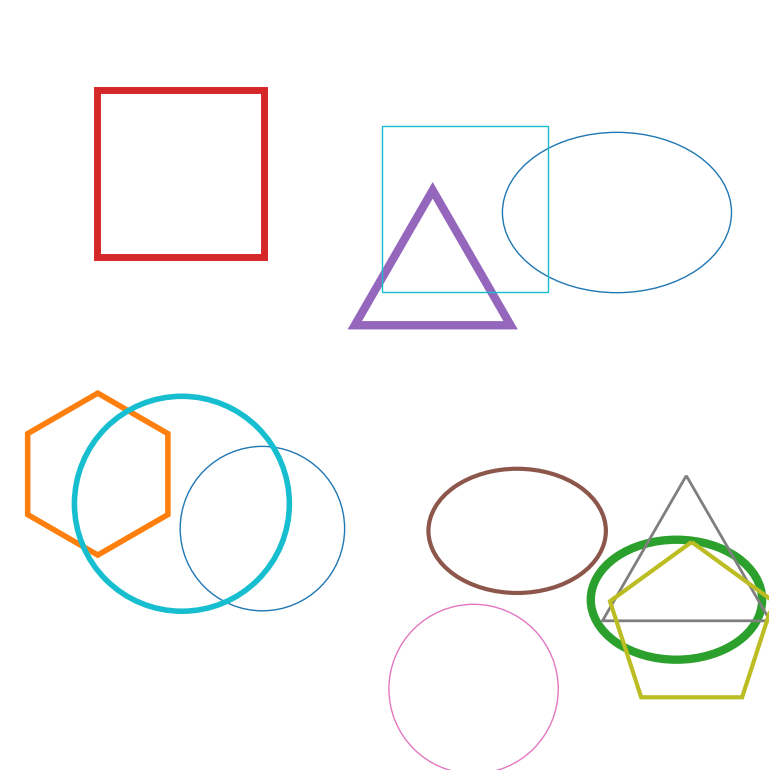[{"shape": "circle", "thickness": 0.5, "radius": 0.53, "center": [0.341, 0.314]}, {"shape": "oval", "thickness": 0.5, "radius": 0.74, "center": [0.801, 0.724]}, {"shape": "hexagon", "thickness": 2, "radius": 0.53, "center": [0.127, 0.384]}, {"shape": "oval", "thickness": 3, "radius": 0.56, "center": [0.879, 0.221]}, {"shape": "square", "thickness": 2.5, "radius": 0.54, "center": [0.234, 0.775]}, {"shape": "triangle", "thickness": 3, "radius": 0.58, "center": [0.562, 0.636]}, {"shape": "oval", "thickness": 1.5, "radius": 0.58, "center": [0.672, 0.311]}, {"shape": "circle", "thickness": 0.5, "radius": 0.55, "center": [0.615, 0.105]}, {"shape": "triangle", "thickness": 1, "radius": 0.63, "center": [0.891, 0.257]}, {"shape": "pentagon", "thickness": 1.5, "radius": 0.56, "center": [0.898, 0.185]}, {"shape": "square", "thickness": 0.5, "radius": 0.54, "center": [0.604, 0.729]}, {"shape": "circle", "thickness": 2, "radius": 0.7, "center": [0.236, 0.346]}]